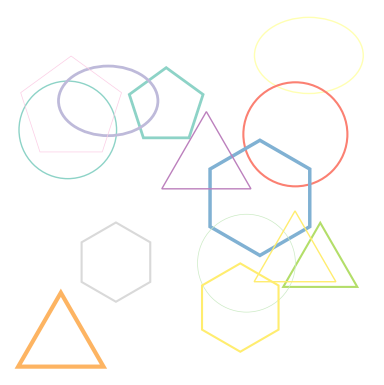[{"shape": "pentagon", "thickness": 2, "radius": 0.5, "center": [0.432, 0.723]}, {"shape": "circle", "thickness": 1, "radius": 0.63, "center": [0.176, 0.663]}, {"shape": "oval", "thickness": 1, "radius": 0.71, "center": [0.802, 0.856]}, {"shape": "oval", "thickness": 2, "radius": 0.65, "center": [0.281, 0.738]}, {"shape": "circle", "thickness": 1.5, "radius": 0.68, "center": [0.767, 0.651]}, {"shape": "hexagon", "thickness": 2.5, "radius": 0.75, "center": [0.675, 0.486]}, {"shape": "triangle", "thickness": 3, "radius": 0.64, "center": [0.158, 0.112]}, {"shape": "triangle", "thickness": 1.5, "radius": 0.56, "center": [0.832, 0.31]}, {"shape": "pentagon", "thickness": 0.5, "radius": 0.69, "center": [0.185, 0.717]}, {"shape": "hexagon", "thickness": 1.5, "radius": 0.51, "center": [0.301, 0.319]}, {"shape": "triangle", "thickness": 1, "radius": 0.67, "center": [0.536, 0.576]}, {"shape": "circle", "thickness": 0.5, "radius": 0.64, "center": [0.64, 0.316]}, {"shape": "triangle", "thickness": 1, "radius": 0.61, "center": [0.766, 0.33]}, {"shape": "hexagon", "thickness": 1.5, "radius": 0.57, "center": [0.624, 0.201]}]